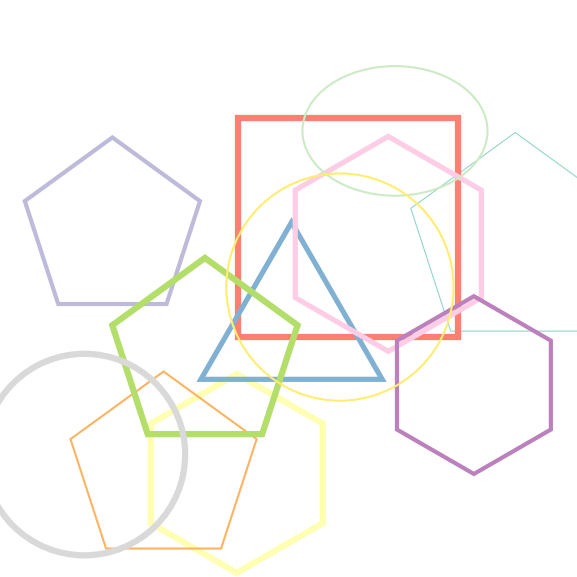[{"shape": "pentagon", "thickness": 0.5, "radius": 0.95, "center": [0.892, 0.58]}, {"shape": "hexagon", "thickness": 3, "radius": 0.86, "center": [0.41, 0.179]}, {"shape": "pentagon", "thickness": 2, "radius": 0.8, "center": [0.195, 0.602]}, {"shape": "square", "thickness": 3, "radius": 0.95, "center": [0.602, 0.605]}, {"shape": "triangle", "thickness": 2.5, "radius": 0.91, "center": [0.505, 0.433]}, {"shape": "pentagon", "thickness": 1, "radius": 0.85, "center": [0.283, 0.186]}, {"shape": "pentagon", "thickness": 3, "radius": 0.84, "center": [0.355, 0.384]}, {"shape": "hexagon", "thickness": 2.5, "radius": 0.93, "center": [0.672, 0.577]}, {"shape": "circle", "thickness": 3, "radius": 0.87, "center": [0.146, 0.212]}, {"shape": "hexagon", "thickness": 2, "radius": 0.77, "center": [0.821, 0.332]}, {"shape": "oval", "thickness": 1, "radius": 0.8, "center": [0.684, 0.772]}, {"shape": "circle", "thickness": 1, "radius": 0.98, "center": [0.589, 0.502]}]